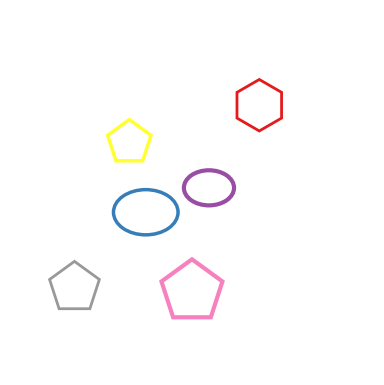[{"shape": "hexagon", "thickness": 2, "radius": 0.33, "center": [0.673, 0.727]}, {"shape": "oval", "thickness": 2.5, "radius": 0.42, "center": [0.379, 0.449]}, {"shape": "oval", "thickness": 3, "radius": 0.33, "center": [0.543, 0.512]}, {"shape": "pentagon", "thickness": 2.5, "radius": 0.3, "center": [0.336, 0.63]}, {"shape": "pentagon", "thickness": 3, "radius": 0.42, "center": [0.499, 0.243]}, {"shape": "pentagon", "thickness": 2, "radius": 0.34, "center": [0.193, 0.253]}]